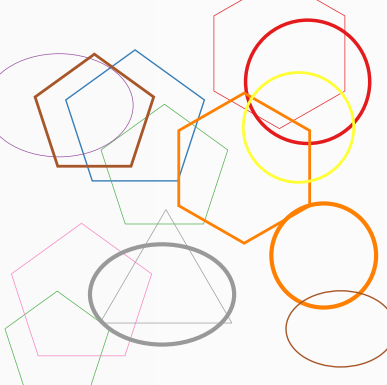[{"shape": "circle", "thickness": 2.5, "radius": 0.8, "center": [0.794, 0.788]}, {"shape": "hexagon", "thickness": 0.5, "radius": 0.98, "center": [0.721, 0.861]}, {"shape": "pentagon", "thickness": 1, "radius": 0.94, "center": [0.349, 0.682]}, {"shape": "pentagon", "thickness": 0.5, "radius": 0.71, "center": [0.148, 0.102]}, {"shape": "pentagon", "thickness": 0.5, "radius": 0.86, "center": [0.424, 0.557]}, {"shape": "oval", "thickness": 0.5, "radius": 0.96, "center": [0.152, 0.727]}, {"shape": "hexagon", "thickness": 2, "radius": 0.98, "center": [0.63, 0.563]}, {"shape": "circle", "thickness": 3, "radius": 0.68, "center": [0.835, 0.336]}, {"shape": "circle", "thickness": 2, "radius": 0.71, "center": [0.77, 0.669]}, {"shape": "pentagon", "thickness": 2, "radius": 0.8, "center": [0.244, 0.698]}, {"shape": "oval", "thickness": 1, "radius": 0.71, "center": [0.879, 0.146]}, {"shape": "pentagon", "thickness": 0.5, "radius": 0.95, "center": [0.21, 0.23]}, {"shape": "triangle", "thickness": 0.5, "radius": 0.98, "center": [0.428, 0.259]}, {"shape": "oval", "thickness": 3, "radius": 0.93, "center": [0.418, 0.235]}]